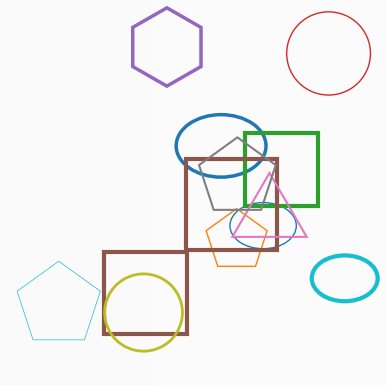[{"shape": "oval", "thickness": 2.5, "radius": 0.58, "center": [0.571, 0.621]}, {"shape": "oval", "thickness": 1, "radius": 0.43, "center": [0.679, 0.414]}, {"shape": "pentagon", "thickness": 1, "radius": 0.41, "center": [0.611, 0.375]}, {"shape": "square", "thickness": 3, "radius": 0.47, "center": [0.727, 0.56]}, {"shape": "circle", "thickness": 1, "radius": 0.54, "center": [0.848, 0.861]}, {"shape": "hexagon", "thickness": 2.5, "radius": 0.51, "center": [0.431, 0.878]}, {"shape": "square", "thickness": 3, "radius": 0.54, "center": [0.376, 0.239]}, {"shape": "square", "thickness": 3, "radius": 0.59, "center": [0.598, 0.468]}, {"shape": "triangle", "thickness": 1.5, "radius": 0.55, "center": [0.696, 0.44]}, {"shape": "pentagon", "thickness": 1.5, "radius": 0.52, "center": [0.613, 0.539]}, {"shape": "circle", "thickness": 2, "radius": 0.5, "center": [0.37, 0.188]}, {"shape": "pentagon", "thickness": 0.5, "radius": 0.56, "center": [0.152, 0.209]}, {"shape": "oval", "thickness": 3, "radius": 0.43, "center": [0.89, 0.277]}]